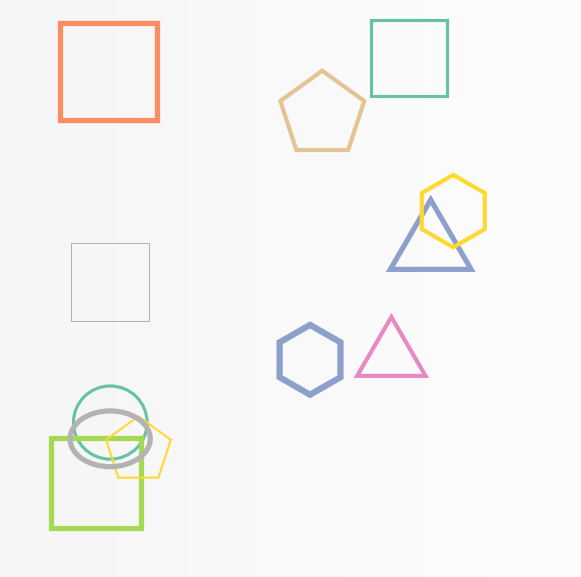[{"shape": "circle", "thickness": 1.5, "radius": 0.32, "center": [0.19, 0.267]}, {"shape": "square", "thickness": 1.5, "radius": 0.33, "center": [0.704, 0.898]}, {"shape": "square", "thickness": 2.5, "radius": 0.42, "center": [0.187, 0.875]}, {"shape": "hexagon", "thickness": 3, "radius": 0.3, "center": [0.533, 0.376]}, {"shape": "triangle", "thickness": 2.5, "radius": 0.4, "center": [0.741, 0.573]}, {"shape": "triangle", "thickness": 2, "radius": 0.34, "center": [0.673, 0.382]}, {"shape": "square", "thickness": 2.5, "radius": 0.39, "center": [0.165, 0.163]}, {"shape": "hexagon", "thickness": 2, "radius": 0.31, "center": [0.78, 0.634]}, {"shape": "pentagon", "thickness": 1, "radius": 0.29, "center": [0.238, 0.219]}, {"shape": "pentagon", "thickness": 2, "radius": 0.38, "center": [0.554, 0.801]}, {"shape": "oval", "thickness": 2.5, "radius": 0.34, "center": [0.19, 0.239]}, {"shape": "square", "thickness": 0.5, "radius": 0.34, "center": [0.189, 0.512]}]